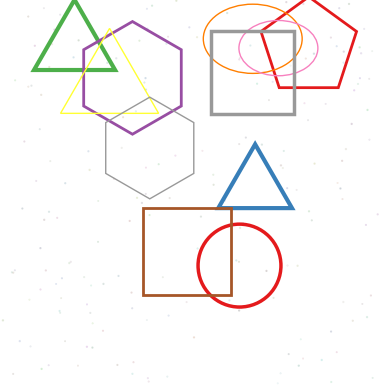[{"shape": "pentagon", "thickness": 2, "radius": 0.65, "center": [0.802, 0.878]}, {"shape": "circle", "thickness": 2.5, "radius": 0.54, "center": [0.622, 0.31]}, {"shape": "triangle", "thickness": 3, "radius": 0.55, "center": [0.663, 0.515]}, {"shape": "triangle", "thickness": 3, "radius": 0.61, "center": [0.194, 0.879]}, {"shape": "hexagon", "thickness": 2, "radius": 0.73, "center": [0.344, 0.798]}, {"shape": "oval", "thickness": 1, "radius": 0.64, "center": [0.656, 0.899]}, {"shape": "triangle", "thickness": 1, "radius": 0.74, "center": [0.285, 0.779]}, {"shape": "square", "thickness": 2, "radius": 0.57, "center": [0.485, 0.347]}, {"shape": "oval", "thickness": 1, "radius": 0.51, "center": [0.723, 0.875]}, {"shape": "hexagon", "thickness": 1, "radius": 0.66, "center": [0.389, 0.616]}, {"shape": "square", "thickness": 2.5, "radius": 0.54, "center": [0.655, 0.812]}]